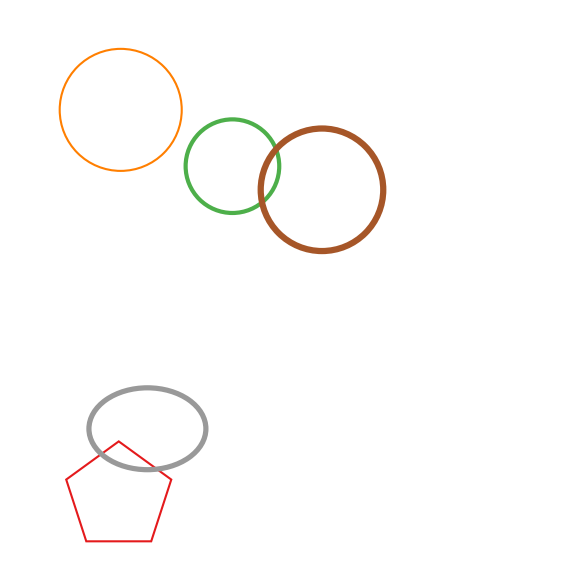[{"shape": "pentagon", "thickness": 1, "radius": 0.48, "center": [0.206, 0.139]}, {"shape": "circle", "thickness": 2, "radius": 0.41, "center": [0.402, 0.711]}, {"shape": "circle", "thickness": 1, "radius": 0.53, "center": [0.209, 0.809]}, {"shape": "circle", "thickness": 3, "radius": 0.53, "center": [0.558, 0.671]}, {"shape": "oval", "thickness": 2.5, "radius": 0.51, "center": [0.255, 0.257]}]